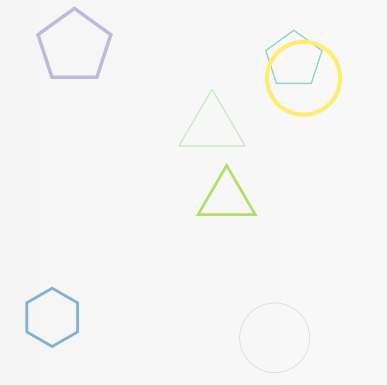[{"shape": "pentagon", "thickness": 1, "radius": 0.38, "center": [0.758, 0.845]}, {"shape": "pentagon", "thickness": 2.5, "radius": 0.49, "center": [0.192, 0.879]}, {"shape": "hexagon", "thickness": 2, "radius": 0.38, "center": [0.135, 0.176]}, {"shape": "triangle", "thickness": 2, "radius": 0.43, "center": [0.585, 0.485]}, {"shape": "circle", "thickness": 0.5, "radius": 0.45, "center": [0.709, 0.123]}, {"shape": "triangle", "thickness": 1, "radius": 0.49, "center": [0.547, 0.67]}, {"shape": "circle", "thickness": 3, "radius": 0.47, "center": [0.784, 0.797]}]